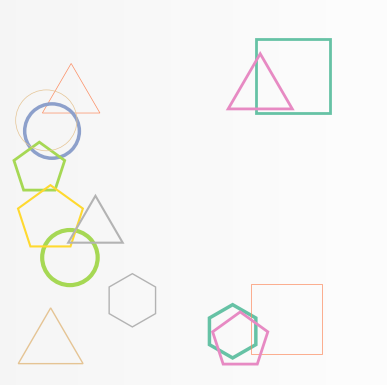[{"shape": "hexagon", "thickness": 2.5, "radius": 0.35, "center": [0.6, 0.139]}, {"shape": "square", "thickness": 2, "radius": 0.48, "center": [0.756, 0.802]}, {"shape": "square", "thickness": 0.5, "radius": 0.46, "center": [0.739, 0.172]}, {"shape": "triangle", "thickness": 0.5, "radius": 0.43, "center": [0.184, 0.749]}, {"shape": "circle", "thickness": 2.5, "radius": 0.35, "center": [0.134, 0.66]}, {"shape": "triangle", "thickness": 2, "radius": 0.48, "center": [0.672, 0.765]}, {"shape": "pentagon", "thickness": 2, "radius": 0.37, "center": [0.62, 0.115]}, {"shape": "pentagon", "thickness": 2, "radius": 0.34, "center": [0.101, 0.562]}, {"shape": "circle", "thickness": 3, "radius": 0.36, "center": [0.18, 0.331]}, {"shape": "pentagon", "thickness": 1.5, "radius": 0.44, "center": [0.13, 0.431]}, {"shape": "triangle", "thickness": 1, "radius": 0.48, "center": [0.131, 0.104]}, {"shape": "circle", "thickness": 0.5, "radius": 0.4, "center": [0.12, 0.687]}, {"shape": "hexagon", "thickness": 1, "radius": 0.35, "center": [0.342, 0.22]}, {"shape": "triangle", "thickness": 1.5, "radius": 0.41, "center": [0.246, 0.41]}]